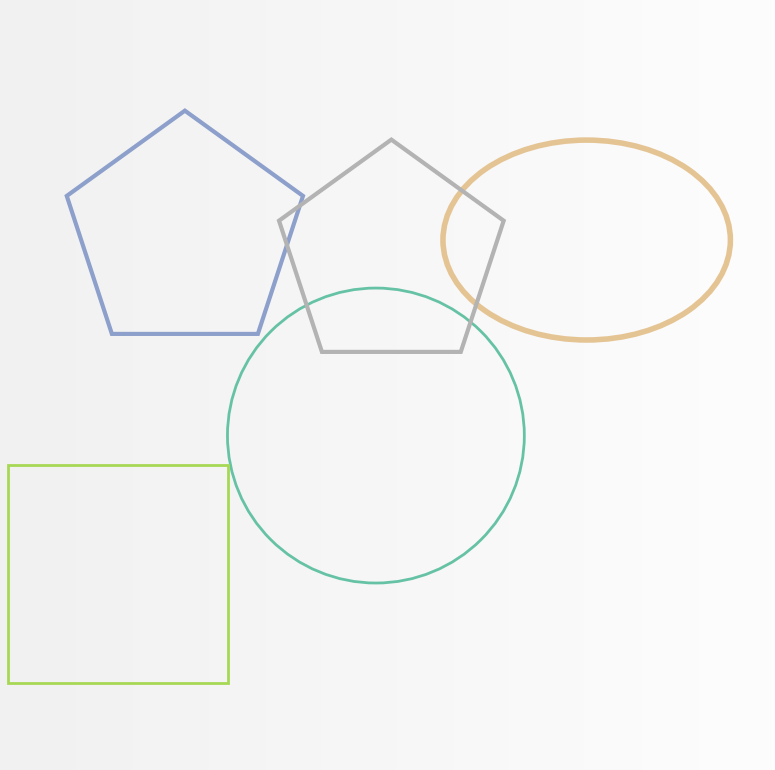[{"shape": "circle", "thickness": 1, "radius": 0.96, "center": [0.485, 0.434]}, {"shape": "pentagon", "thickness": 1.5, "radius": 0.8, "center": [0.239, 0.696]}, {"shape": "square", "thickness": 1, "radius": 0.71, "center": [0.153, 0.255]}, {"shape": "oval", "thickness": 2, "radius": 0.93, "center": [0.757, 0.688]}, {"shape": "pentagon", "thickness": 1.5, "radius": 0.76, "center": [0.505, 0.666]}]